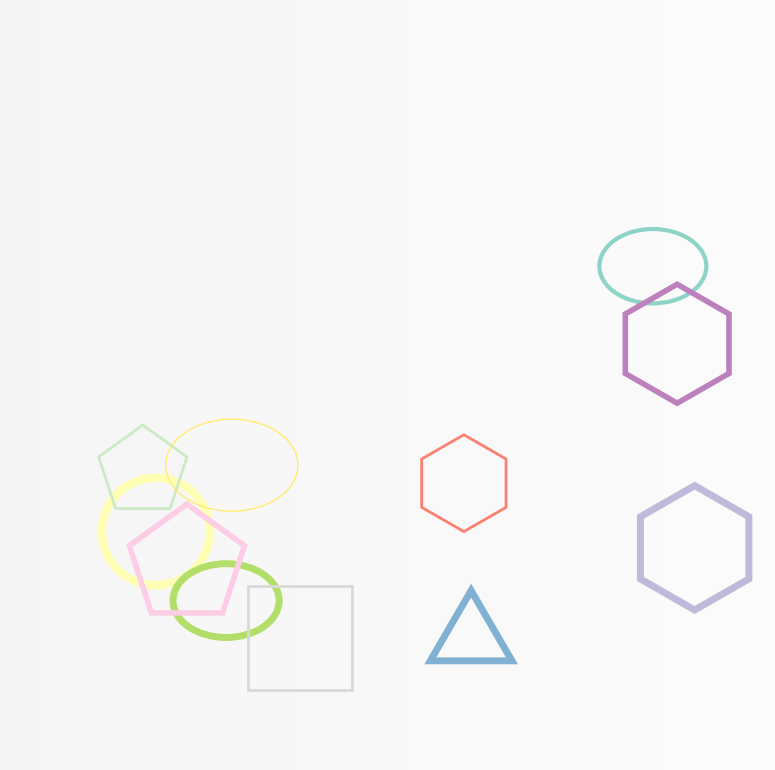[{"shape": "oval", "thickness": 1.5, "radius": 0.34, "center": [0.842, 0.654]}, {"shape": "circle", "thickness": 3, "radius": 0.35, "center": [0.201, 0.31]}, {"shape": "hexagon", "thickness": 2.5, "radius": 0.4, "center": [0.896, 0.289]}, {"shape": "hexagon", "thickness": 1, "radius": 0.31, "center": [0.599, 0.373]}, {"shape": "triangle", "thickness": 2.5, "radius": 0.3, "center": [0.608, 0.172]}, {"shape": "oval", "thickness": 2.5, "radius": 0.34, "center": [0.292, 0.22]}, {"shape": "pentagon", "thickness": 2, "radius": 0.39, "center": [0.241, 0.267]}, {"shape": "square", "thickness": 1, "radius": 0.34, "center": [0.387, 0.171]}, {"shape": "hexagon", "thickness": 2, "radius": 0.39, "center": [0.874, 0.554]}, {"shape": "pentagon", "thickness": 1, "radius": 0.3, "center": [0.184, 0.388]}, {"shape": "oval", "thickness": 0.5, "radius": 0.43, "center": [0.299, 0.396]}]